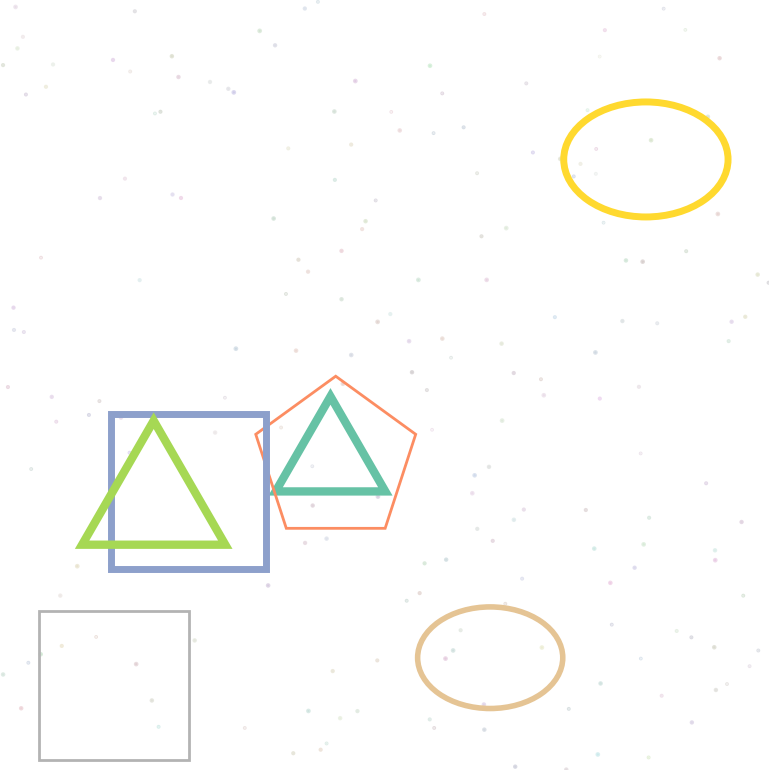[{"shape": "triangle", "thickness": 3, "radius": 0.41, "center": [0.429, 0.403]}, {"shape": "pentagon", "thickness": 1, "radius": 0.55, "center": [0.436, 0.402]}, {"shape": "square", "thickness": 2.5, "radius": 0.5, "center": [0.245, 0.362]}, {"shape": "triangle", "thickness": 3, "radius": 0.54, "center": [0.2, 0.346]}, {"shape": "oval", "thickness": 2.5, "radius": 0.53, "center": [0.839, 0.793]}, {"shape": "oval", "thickness": 2, "radius": 0.47, "center": [0.637, 0.146]}, {"shape": "square", "thickness": 1, "radius": 0.49, "center": [0.148, 0.11]}]